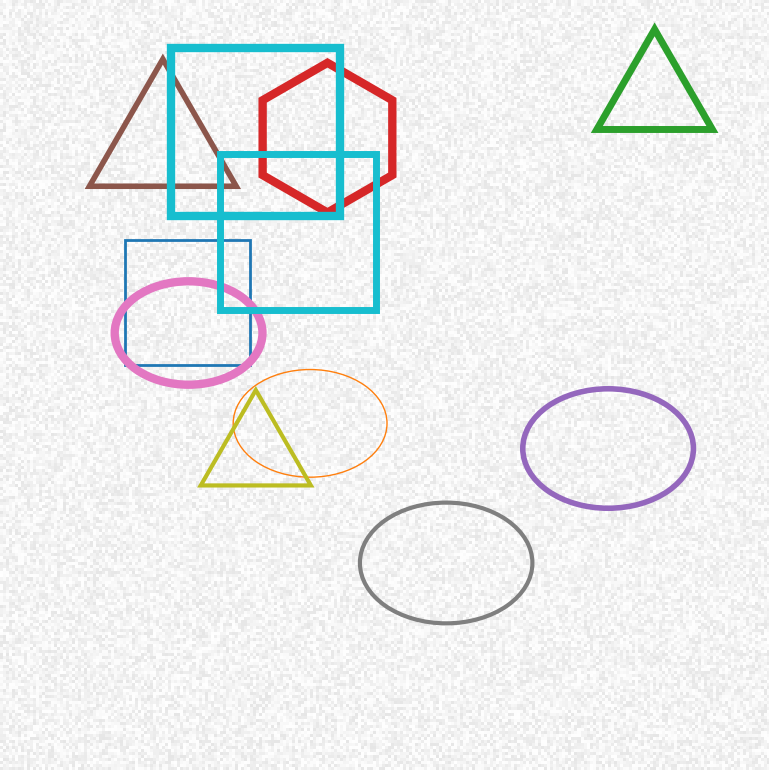[{"shape": "square", "thickness": 1, "radius": 0.41, "center": [0.243, 0.607]}, {"shape": "oval", "thickness": 0.5, "radius": 0.5, "center": [0.403, 0.45]}, {"shape": "triangle", "thickness": 2.5, "radius": 0.43, "center": [0.85, 0.875]}, {"shape": "hexagon", "thickness": 3, "radius": 0.49, "center": [0.425, 0.821]}, {"shape": "oval", "thickness": 2, "radius": 0.55, "center": [0.79, 0.418]}, {"shape": "triangle", "thickness": 2, "radius": 0.55, "center": [0.211, 0.813]}, {"shape": "oval", "thickness": 3, "radius": 0.48, "center": [0.245, 0.568]}, {"shape": "oval", "thickness": 1.5, "radius": 0.56, "center": [0.579, 0.269]}, {"shape": "triangle", "thickness": 1.5, "radius": 0.41, "center": [0.332, 0.411]}, {"shape": "square", "thickness": 3, "radius": 0.55, "center": [0.332, 0.828]}, {"shape": "square", "thickness": 2.5, "radius": 0.51, "center": [0.387, 0.699]}]